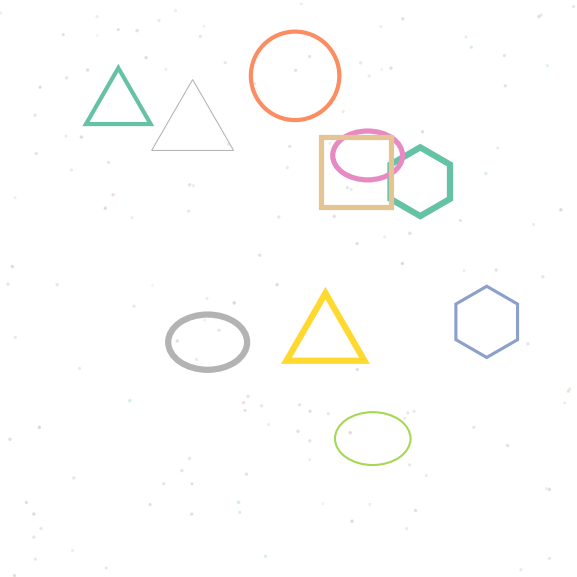[{"shape": "triangle", "thickness": 2, "radius": 0.32, "center": [0.205, 0.817]}, {"shape": "hexagon", "thickness": 3, "radius": 0.3, "center": [0.728, 0.684]}, {"shape": "circle", "thickness": 2, "radius": 0.38, "center": [0.511, 0.868]}, {"shape": "hexagon", "thickness": 1.5, "radius": 0.31, "center": [0.843, 0.442]}, {"shape": "oval", "thickness": 2.5, "radius": 0.3, "center": [0.637, 0.73]}, {"shape": "oval", "thickness": 1, "radius": 0.33, "center": [0.645, 0.24]}, {"shape": "triangle", "thickness": 3, "radius": 0.39, "center": [0.564, 0.413]}, {"shape": "square", "thickness": 2.5, "radius": 0.3, "center": [0.617, 0.702]}, {"shape": "triangle", "thickness": 0.5, "radius": 0.41, "center": [0.334, 0.78]}, {"shape": "oval", "thickness": 3, "radius": 0.34, "center": [0.36, 0.407]}]